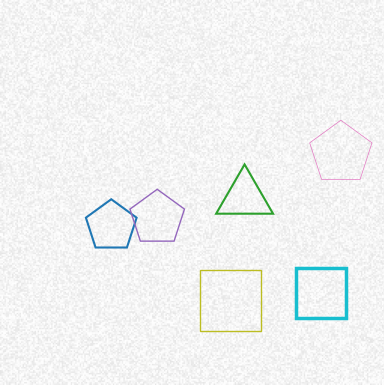[{"shape": "pentagon", "thickness": 1.5, "radius": 0.35, "center": [0.289, 0.413]}, {"shape": "triangle", "thickness": 1.5, "radius": 0.43, "center": [0.635, 0.488]}, {"shape": "pentagon", "thickness": 1, "radius": 0.37, "center": [0.408, 0.434]}, {"shape": "pentagon", "thickness": 0.5, "radius": 0.43, "center": [0.885, 0.603]}, {"shape": "square", "thickness": 1, "radius": 0.4, "center": [0.599, 0.219]}, {"shape": "square", "thickness": 2.5, "radius": 0.32, "center": [0.835, 0.239]}]